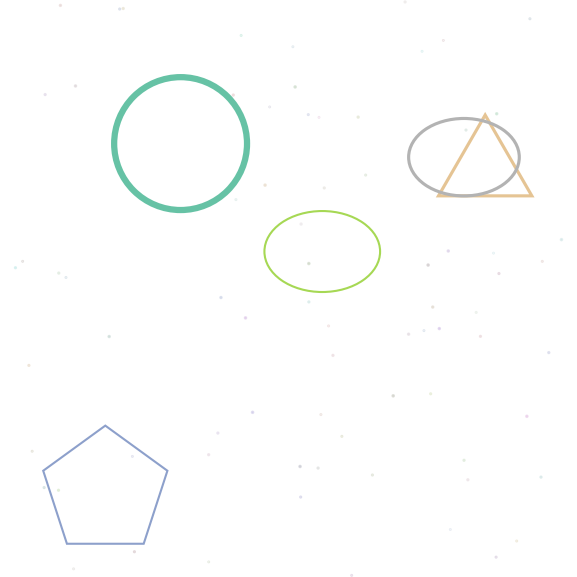[{"shape": "circle", "thickness": 3, "radius": 0.58, "center": [0.313, 0.75]}, {"shape": "pentagon", "thickness": 1, "radius": 0.57, "center": [0.182, 0.149]}, {"shape": "oval", "thickness": 1, "radius": 0.5, "center": [0.558, 0.564]}, {"shape": "triangle", "thickness": 1.5, "radius": 0.47, "center": [0.84, 0.707]}, {"shape": "oval", "thickness": 1.5, "radius": 0.48, "center": [0.803, 0.727]}]